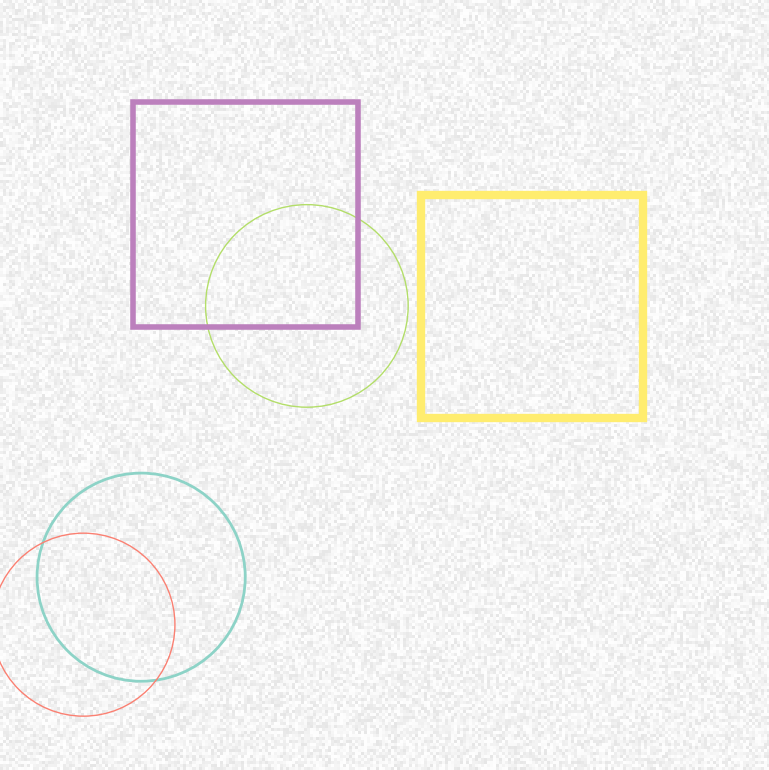[{"shape": "circle", "thickness": 1, "radius": 0.68, "center": [0.183, 0.25]}, {"shape": "circle", "thickness": 0.5, "radius": 0.59, "center": [0.108, 0.189]}, {"shape": "circle", "thickness": 0.5, "radius": 0.66, "center": [0.399, 0.603]}, {"shape": "square", "thickness": 2, "radius": 0.73, "center": [0.319, 0.721]}, {"shape": "square", "thickness": 3, "radius": 0.72, "center": [0.691, 0.602]}]